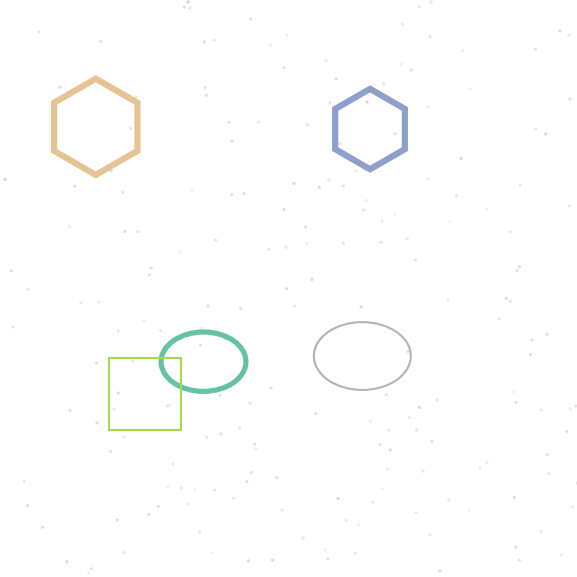[{"shape": "oval", "thickness": 2.5, "radius": 0.37, "center": [0.352, 0.373]}, {"shape": "hexagon", "thickness": 3, "radius": 0.35, "center": [0.641, 0.776]}, {"shape": "square", "thickness": 1, "radius": 0.31, "center": [0.251, 0.317]}, {"shape": "hexagon", "thickness": 3, "radius": 0.42, "center": [0.166, 0.78]}, {"shape": "oval", "thickness": 1, "radius": 0.42, "center": [0.627, 0.383]}]